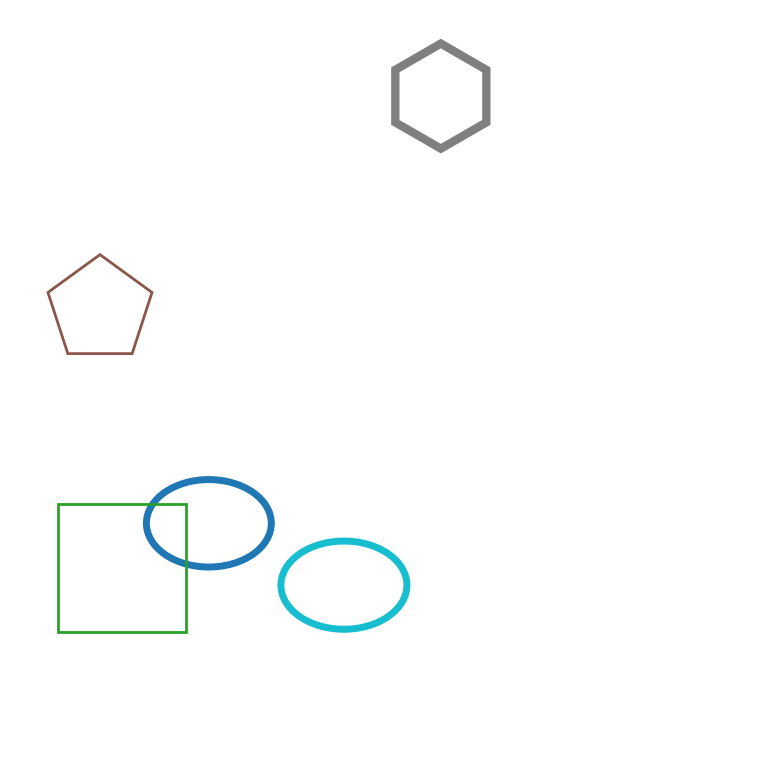[{"shape": "oval", "thickness": 2.5, "radius": 0.41, "center": [0.271, 0.32]}, {"shape": "square", "thickness": 1, "radius": 0.42, "center": [0.159, 0.263]}, {"shape": "pentagon", "thickness": 1, "radius": 0.36, "center": [0.13, 0.598]}, {"shape": "hexagon", "thickness": 3, "radius": 0.34, "center": [0.573, 0.875]}, {"shape": "oval", "thickness": 2.5, "radius": 0.41, "center": [0.447, 0.24]}]